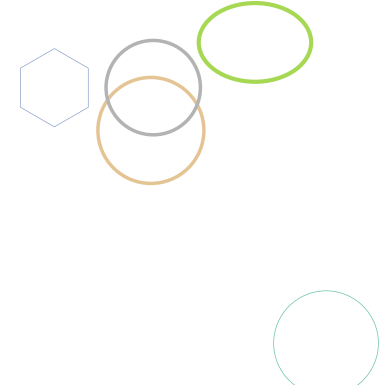[{"shape": "circle", "thickness": 0.5, "radius": 0.68, "center": [0.847, 0.109]}, {"shape": "hexagon", "thickness": 0.5, "radius": 0.51, "center": [0.141, 0.772]}, {"shape": "oval", "thickness": 3, "radius": 0.73, "center": [0.662, 0.89]}, {"shape": "circle", "thickness": 2.5, "radius": 0.69, "center": [0.392, 0.661]}, {"shape": "circle", "thickness": 2.5, "radius": 0.61, "center": [0.398, 0.772]}]